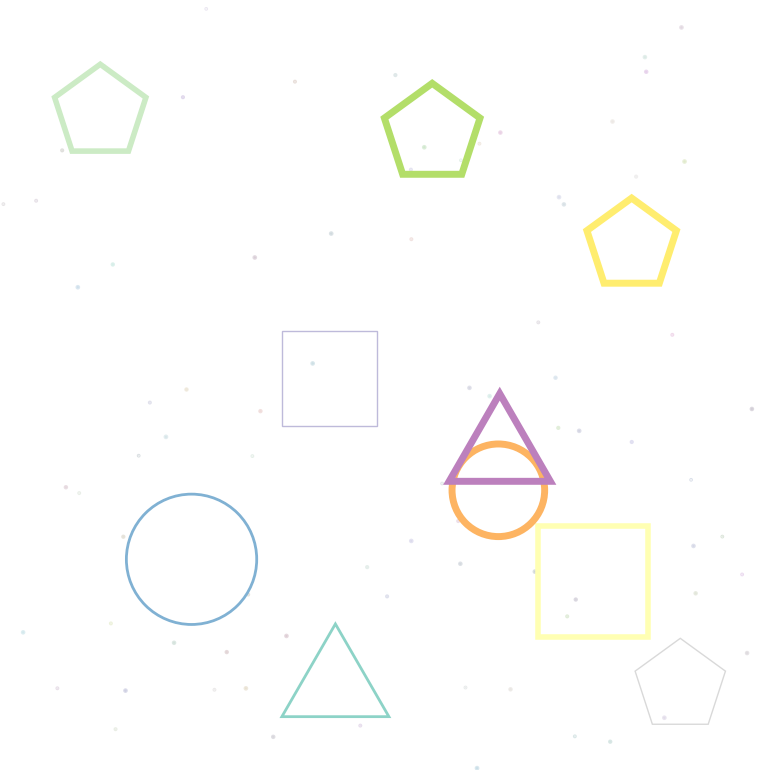[{"shape": "triangle", "thickness": 1, "radius": 0.4, "center": [0.436, 0.109]}, {"shape": "square", "thickness": 2, "radius": 0.36, "center": [0.77, 0.245]}, {"shape": "square", "thickness": 0.5, "radius": 0.31, "center": [0.428, 0.508]}, {"shape": "circle", "thickness": 1, "radius": 0.42, "center": [0.249, 0.274]}, {"shape": "circle", "thickness": 2.5, "radius": 0.3, "center": [0.647, 0.363]}, {"shape": "pentagon", "thickness": 2.5, "radius": 0.33, "center": [0.561, 0.826]}, {"shape": "pentagon", "thickness": 0.5, "radius": 0.31, "center": [0.883, 0.109]}, {"shape": "triangle", "thickness": 2.5, "radius": 0.38, "center": [0.649, 0.413]}, {"shape": "pentagon", "thickness": 2, "radius": 0.31, "center": [0.13, 0.854]}, {"shape": "pentagon", "thickness": 2.5, "radius": 0.31, "center": [0.82, 0.682]}]